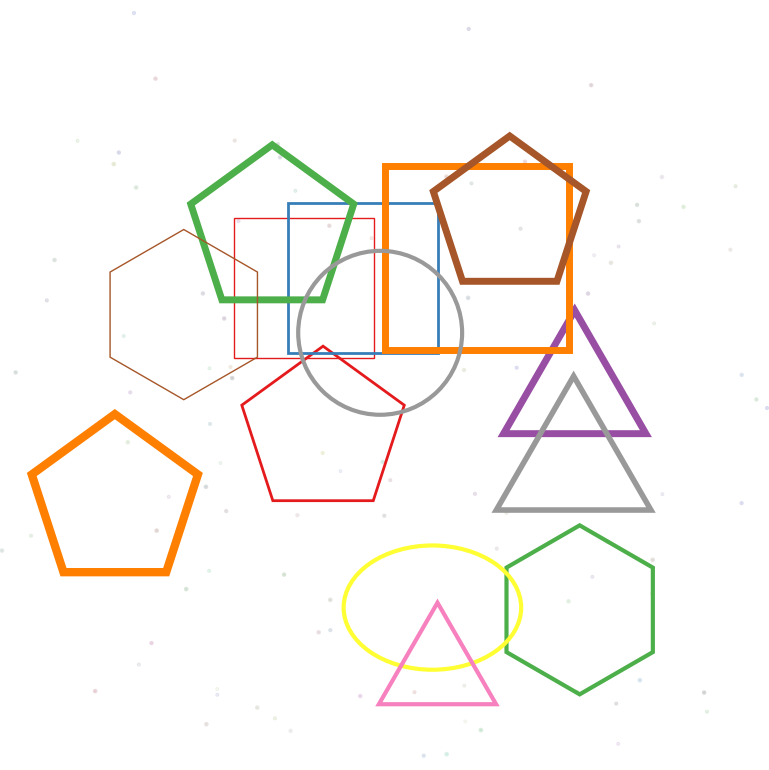[{"shape": "square", "thickness": 0.5, "radius": 0.45, "center": [0.394, 0.626]}, {"shape": "pentagon", "thickness": 1, "radius": 0.55, "center": [0.42, 0.44]}, {"shape": "square", "thickness": 1, "radius": 0.49, "center": [0.471, 0.639]}, {"shape": "pentagon", "thickness": 2.5, "radius": 0.56, "center": [0.354, 0.701]}, {"shape": "hexagon", "thickness": 1.5, "radius": 0.55, "center": [0.753, 0.208]}, {"shape": "triangle", "thickness": 2.5, "radius": 0.53, "center": [0.746, 0.49]}, {"shape": "pentagon", "thickness": 3, "radius": 0.57, "center": [0.149, 0.349]}, {"shape": "square", "thickness": 2.5, "radius": 0.6, "center": [0.619, 0.665]}, {"shape": "oval", "thickness": 1.5, "radius": 0.58, "center": [0.562, 0.211]}, {"shape": "pentagon", "thickness": 2.5, "radius": 0.52, "center": [0.662, 0.719]}, {"shape": "hexagon", "thickness": 0.5, "radius": 0.55, "center": [0.239, 0.591]}, {"shape": "triangle", "thickness": 1.5, "radius": 0.44, "center": [0.568, 0.129]}, {"shape": "circle", "thickness": 1.5, "radius": 0.53, "center": [0.494, 0.568]}, {"shape": "triangle", "thickness": 2, "radius": 0.58, "center": [0.745, 0.396]}]